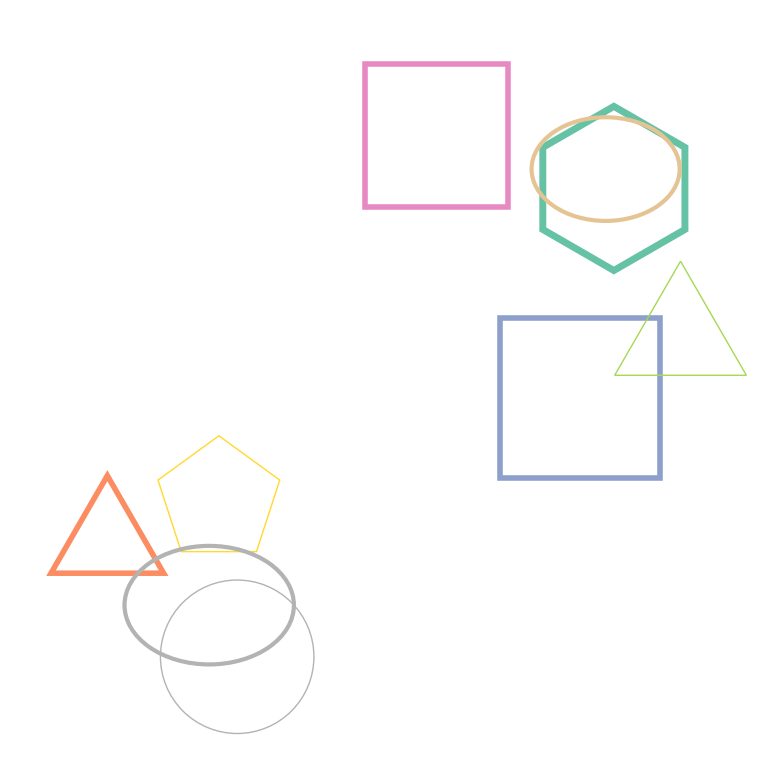[{"shape": "hexagon", "thickness": 2.5, "radius": 0.53, "center": [0.797, 0.755]}, {"shape": "triangle", "thickness": 2, "radius": 0.42, "center": [0.139, 0.298]}, {"shape": "square", "thickness": 2, "radius": 0.52, "center": [0.753, 0.483]}, {"shape": "square", "thickness": 2, "radius": 0.46, "center": [0.567, 0.824]}, {"shape": "triangle", "thickness": 0.5, "radius": 0.49, "center": [0.884, 0.562]}, {"shape": "pentagon", "thickness": 0.5, "radius": 0.42, "center": [0.284, 0.351]}, {"shape": "oval", "thickness": 1.5, "radius": 0.48, "center": [0.787, 0.78]}, {"shape": "circle", "thickness": 0.5, "radius": 0.5, "center": [0.308, 0.147]}, {"shape": "oval", "thickness": 1.5, "radius": 0.55, "center": [0.272, 0.214]}]